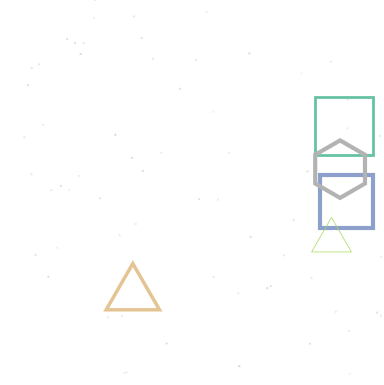[{"shape": "square", "thickness": 2, "radius": 0.38, "center": [0.893, 0.673]}, {"shape": "square", "thickness": 3, "radius": 0.35, "center": [0.9, 0.476]}, {"shape": "triangle", "thickness": 0.5, "radius": 0.3, "center": [0.861, 0.375]}, {"shape": "triangle", "thickness": 2.5, "radius": 0.4, "center": [0.345, 0.235]}, {"shape": "hexagon", "thickness": 3, "radius": 0.37, "center": [0.883, 0.561]}]